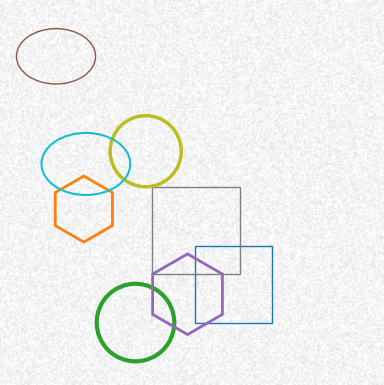[{"shape": "square", "thickness": 1, "radius": 0.5, "center": [0.607, 0.261]}, {"shape": "hexagon", "thickness": 2, "radius": 0.43, "center": [0.218, 0.457]}, {"shape": "circle", "thickness": 3, "radius": 0.5, "center": [0.352, 0.162]}, {"shape": "hexagon", "thickness": 2, "radius": 0.52, "center": [0.487, 0.236]}, {"shape": "oval", "thickness": 1, "radius": 0.51, "center": [0.146, 0.854]}, {"shape": "square", "thickness": 1, "radius": 0.57, "center": [0.509, 0.402]}, {"shape": "circle", "thickness": 2.5, "radius": 0.46, "center": [0.378, 0.607]}, {"shape": "oval", "thickness": 1.5, "radius": 0.58, "center": [0.223, 0.574]}]